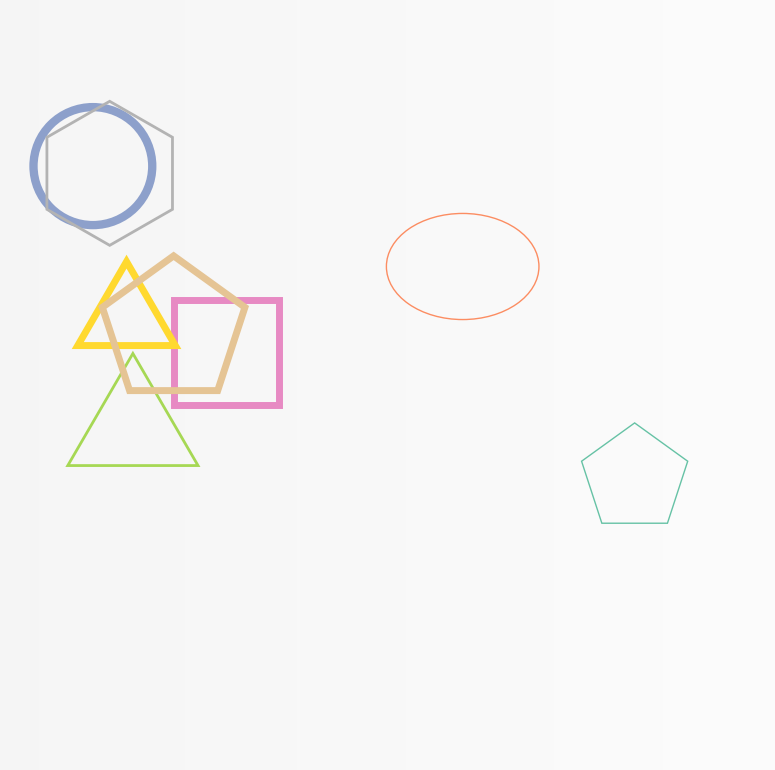[{"shape": "pentagon", "thickness": 0.5, "radius": 0.36, "center": [0.819, 0.379]}, {"shape": "oval", "thickness": 0.5, "radius": 0.49, "center": [0.597, 0.654]}, {"shape": "circle", "thickness": 3, "radius": 0.38, "center": [0.12, 0.784]}, {"shape": "square", "thickness": 2.5, "radius": 0.34, "center": [0.292, 0.543]}, {"shape": "triangle", "thickness": 1, "radius": 0.49, "center": [0.171, 0.444]}, {"shape": "triangle", "thickness": 2.5, "radius": 0.36, "center": [0.163, 0.588]}, {"shape": "pentagon", "thickness": 2.5, "radius": 0.48, "center": [0.224, 0.571]}, {"shape": "hexagon", "thickness": 1, "radius": 0.47, "center": [0.142, 0.775]}]